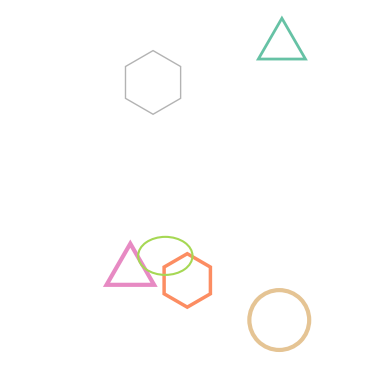[{"shape": "triangle", "thickness": 2, "radius": 0.35, "center": [0.732, 0.882]}, {"shape": "hexagon", "thickness": 2.5, "radius": 0.35, "center": [0.486, 0.272]}, {"shape": "triangle", "thickness": 3, "radius": 0.36, "center": [0.338, 0.296]}, {"shape": "oval", "thickness": 1.5, "radius": 0.35, "center": [0.429, 0.335]}, {"shape": "circle", "thickness": 3, "radius": 0.39, "center": [0.725, 0.169]}, {"shape": "hexagon", "thickness": 1, "radius": 0.41, "center": [0.398, 0.786]}]